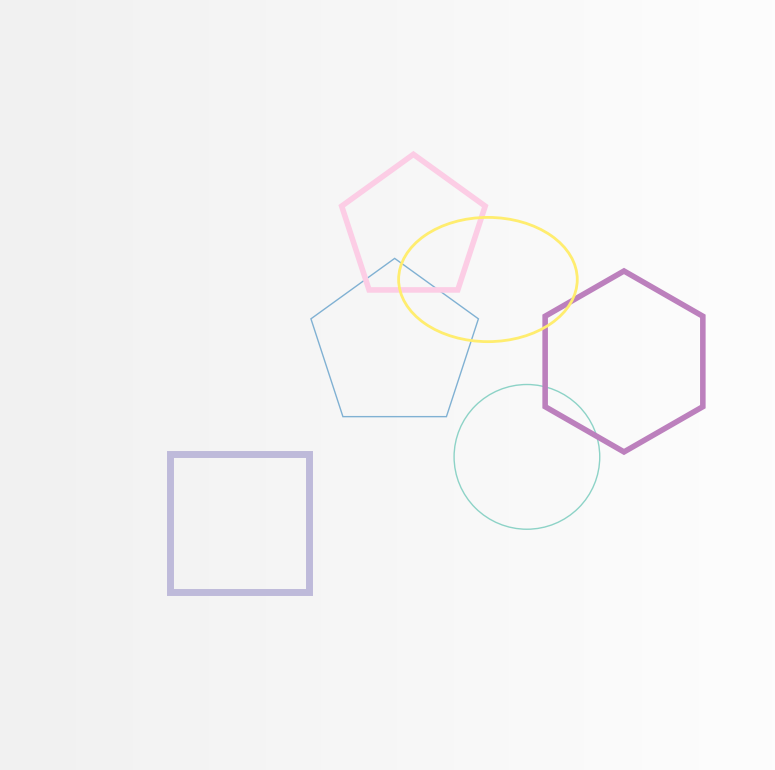[{"shape": "circle", "thickness": 0.5, "radius": 0.47, "center": [0.68, 0.407]}, {"shape": "square", "thickness": 2.5, "radius": 0.45, "center": [0.309, 0.321]}, {"shape": "pentagon", "thickness": 0.5, "radius": 0.57, "center": [0.509, 0.551]}, {"shape": "pentagon", "thickness": 2, "radius": 0.49, "center": [0.533, 0.702]}, {"shape": "hexagon", "thickness": 2, "radius": 0.59, "center": [0.805, 0.531]}, {"shape": "oval", "thickness": 1, "radius": 0.58, "center": [0.63, 0.637]}]